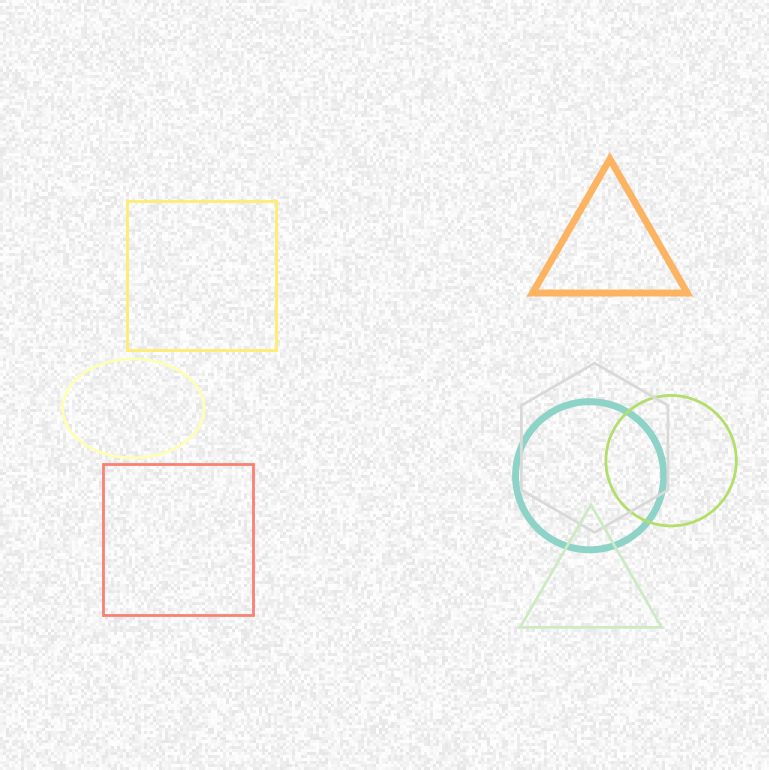[{"shape": "circle", "thickness": 2.5, "radius": 0.48, "center": [0.766, 0.382]}, {"shape": "oval", "thickness": 1, "radius": 0.46, "center": [0.173, 0.47]}, {"shape": "square", "thickness": 1, "radius": 0.49, "center": [0.231, 0.299]}, {"shape": "triangle", "thickness": 2.5, "radius": 0.58, "center": [0.792, 0.677]}, {"shape": "circle", "thickness": 1, "radius": 0.42, "center": [0.872, 0.402]}, {"shape": "hexagon", "thickness": 1, "radius": 0.55, "center": [0.772, 0.419]}, {"shape": "triangle", "thickness": 1, "radius": 0.53, "center": [0.767, 0.238]}, {"shape": "square", "thickness": 1, "radius": 0.48, "center": [0.262, 0.643]}]